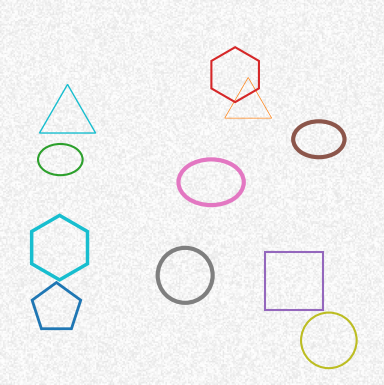[{"shape": "pentagon", "thickness": 2, "radius": 0.33, "center": [0.147, 0.2]}, {"shape": "triangle", "thickness": 0.5, "radius": 0.35, "center": [0.645, 0.728]}, {"shape": "oval", "thickness": 1.5, "radius": 0.29, "center": [0.157, 0.585]}, {"shape": "hexagon", "thickness": 1.5, "radius": 0.36, "center": [0.611, 0.806]}, {"shape": "square", "thickness": 1.5, "radius": 0.38, "center": [0.763, 0.27]}, {"shape": "oval", "thickness": 3, "radius": 0.33, "center": [0.828, 0.638]}, {"shape": "oval", "thickness": 3, "radius": 0.42, "center": [0.548, 0.527]}, {"shape": "circle", "thickness": 3, "radius": 0.36, "center": [0.481, 0.285]}, {"shape": "circle", "thickness": 1.5, "radius": 0.36, "center": [0.854, 0.116]}, {"shape": "triangle", "thickness": 1, "radius": 0.42, "center": [0.175, 0.697]}, {"shape": "hexagon", "thickness": 2.5, "radius": 0.42, "center": [0.155, 0.357]}]